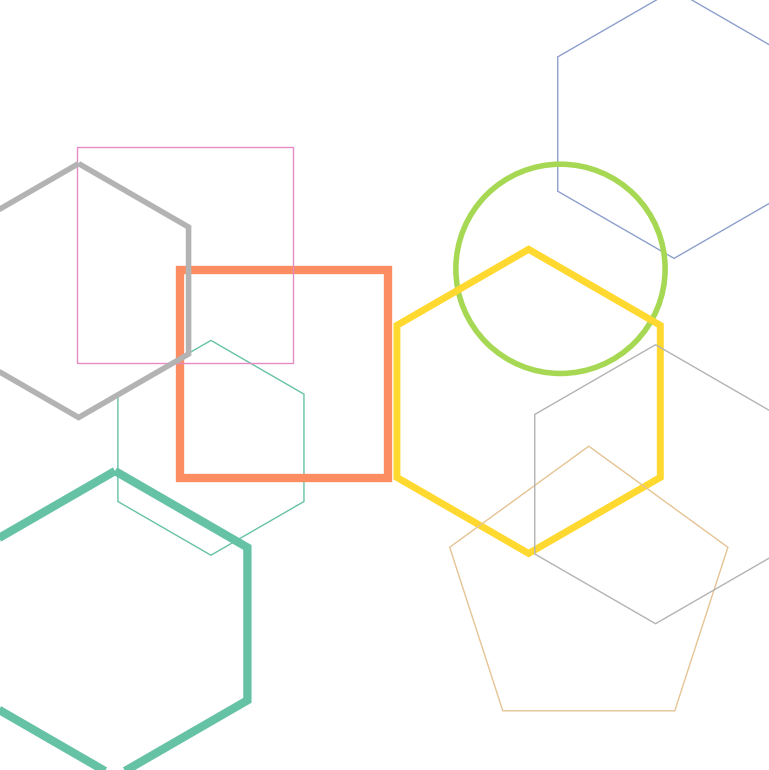[{"shape": "hexagon", "thickness": 3, "radius": 0.99, "center": [0.149, 0.19]}, {"shape": "hexagon", "thickness": 0.5, "radius": 0.7, "center": [0.274, 0.418]}, {"shape": "square", "thickness": 3, "radius": 0.68, "center": [0.369, 0.514]}, {"shape": "hexagon", "thickness": 0.5, "radius": 0.87, "center": [0.875, 0.839]}, {"shape": "square", "thickness": 0.5, "radius": 0.7, "center": [0.241, 0.669]}, {"shape": "circle", "thickness": 2, "radius": 0.68, "center": [0.728, 0.651]}, {"shape": "hexagon", "thickness": 2.5, "radius": 0.99, "center": [0.687, 0.479]}, {"shape": "pentagon", "thickness": 0.5, "radius": 0.95, "center": [0.765, 0.231]}, {"shape": "hexagon", "thickness": 0.5, "radius": 0.91, "center": [0.851, 0.371]}, {"shape": "hexagon", "thickness": 2, "radius": 0.82, "center": [0.102, 0.623]}]